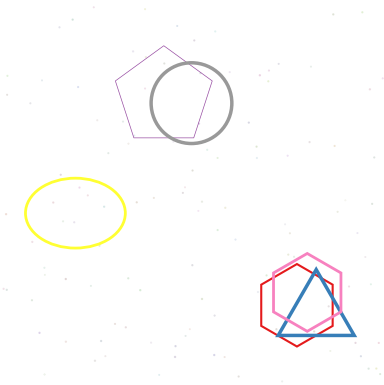[{"shape": "hexagon", "thickness": 1.5, "radius": 0.54, "center": [0.771, 0.207]}, {"shape": "triangle", "thickness": 2.5, "radius": 0.57, "center": [0.821, 0.186]}, {"shape": "pentagon", "thickness": 0.5, "radius": 0.66, "center": [0.425, 0.749]}, {"shape": "oval", "thickness": 2, "radius": 0.65, "center": [0.196, 0.446]}, {"shape": "hexagon", "thickness": 2, "radius": 0.51, "center": [0.798, 0.24]}, {"shape": "circle", "thickness": 2.5, "radius": 0.52, "center": [0.497, 0.732]}]